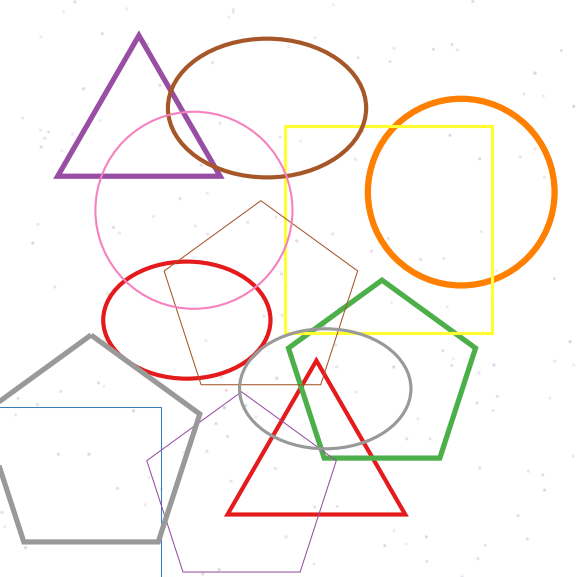[{"shape": "oval", "thickness": 2, "radius": 0.72, "center": [0.324, 0.445]}, {"shape": "triangle", "thickness": 2, "radius": 0.89, "center": [0.548, 0.197]}, {"shape": "square", "thickness": 0.5, "radius": 0.86, "center": [0.106, 0.121]}, {"shape": "pentagon", "thickness": 2.5, "radius": 0.85, "center": [0.661, 0.344]}, {"shape": "triangle", "thickness": 2.5, "radius": 0.81, "center": [0.241, 0.775]}, {"shape": "pentagon", "thickness": 0.5, "radius": 0.86, "center": [0.418, 0.148]}, {"shape": "circle", "thickness": 3, "radius": 0.81, "center": [0.799, 0.666]}, {"shape": "square", "thickness": 1.5, "radius": 0.9, "center": [0.672, 0.602]}, {"shape": "pentagon", "thickness": 0.5, "radius": 0.88, "center": [0.452, 0.475]}, {"shape": "oval", "thickness": 2, "radius": 0.86, "center": [0.462, 0.812]}, {"shape": "circle", "thickness": 1, "radius": 0.85, "center": [0.336, 0.635]}, {"shape": "oval", "thickness": 1.5, "radius": 0.74, "center": [0.563, 0.326]}, {"shape": "pentagon", "thickness": 2.5, "radius": 0.99, "center": [0.158, 0.221]}]